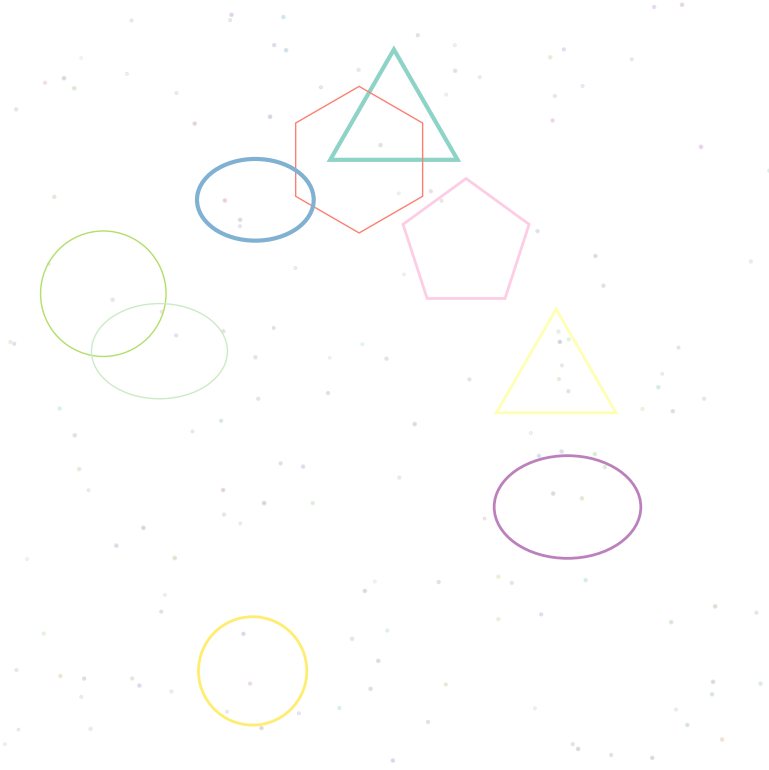[{"shape": "triangle", "thickness": 1.5, "radius": 0.48, "center": [0.512, 0.84]}, {"shape": "triangle", "thickness": 1, "radius": 0.45, "center": [0.722, 0.509]}, {"shape": "hexagon", "thickness": 0.5, "radius": 0.48, "center": [0.466, 0.793]}, {"shape": "oval", "thickness": 1.5, "radius": 0.38, "center": [0.332, 0.741]}, {"shape": "circle", "thickness": 0.5, "radius": 0.41, "center": [0.134, 0.619]}, {"shape": "pentagon", "thickness": 1, "radius": 0.43, "center": [0.605, 0.682]}, {"shape": "oval", "thickness": 1, "radius": 0.48, "center": [0.737, 0.342]}, {"shape": "oval", "thickness": 0.5, "radius": 0.44, "center": [0.207, 0.544]}, {"shape": "circle", "thickness": 1, "radius": 0.35, "center": [0.328, 0.129]}]